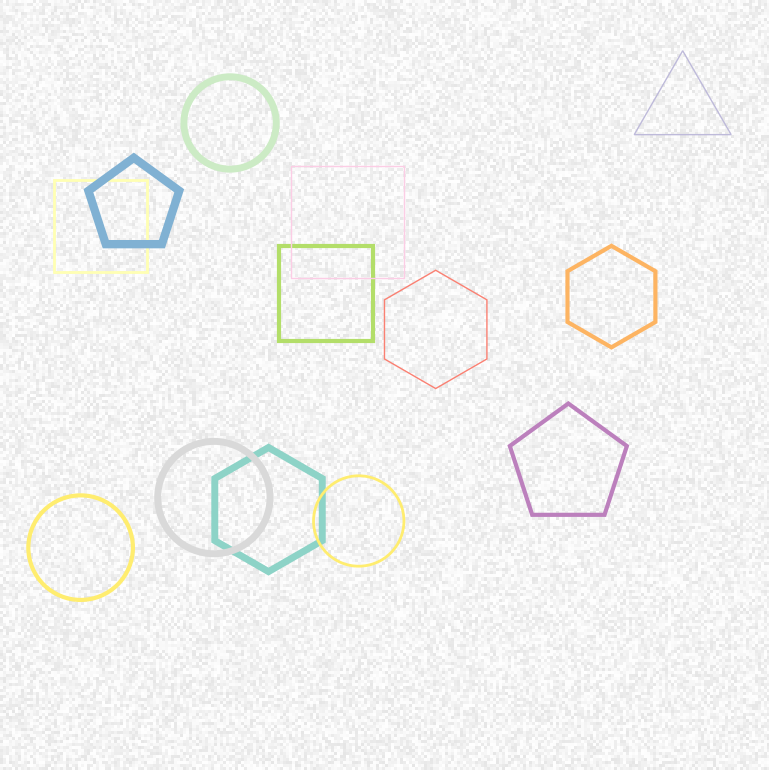[{"shape": "hexagon", "thickness": 2.5, "radius": 0.4, "center": [0.349, 0.338]}, {"shape": "square", "thickness": 1, "radius": 0.3, "center": [0.131, 0.707]}, {"shape": "triangle", "thickness": 0.5, "radius": 0.36, "center": [0.887, 0.861]}, {"shape": "hexagon", "thickness": 0.5, "radius": 0.38, "center": [0.566, 0.572]}, {"shape": "pentagon", "thickness": 3, "radius": 0.31, "center": [0.174, 0.733]}, {"shape": "hexagon", "thickness": 1.5, "radius": 0.33, "center": [0.794, 0.615]}, {"shape": "square", "thickness": 1.5, "radius": 0.31, "center": [0.424, 0.619]}, {"shape": "square", "thickness": 0.5, "radius": 0.37, "center": [0.451, 0.712]}, {"shape": "circle", "thickness": 2.5, "radius": 0.36, "center": [0.278, 0.354]}, {"shape": "pentagon", "thickness": 1.5, "radius": 0.4, "center": [0.738, 0.396]}, {"shape": "circle", "thickness": 2.5, "radius": 0.3, "center": [0.299, 0.84]}, {"shape": "circle", "thickness": 1, "radius": 0.29, "center": [0.466, 0.323]}, {"shape": "circle", "thickness": 1.5, "radius": 0.34, "center": [0.105, 0.289]}]